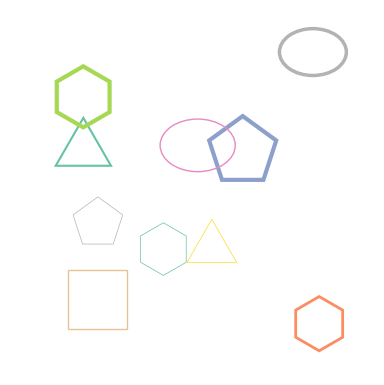[{"shape": "triangle", "thickness": 1.5, "radius": 0.41, "center": [0.216, 0.611]}, {"shape": "hexagon", "thickness": 0.5, "radius": 0.34, "center": [0.424, 0.353]}, {"shape": "hexagon", "thickness": 2, "radius": 0.35, "center": [0.829, 0.159]}, {"shape": "pentagon", "thickness": 3, "radius": 0.46, "center": [0.63, 0.607]}, {"shape": "oval", "thickness": 1, "radius": 0.49, "center": [0.513, 0.622]}, {"shape": "hexagon", "thickness": 3, "radius": 0.4, "center": [0.216, 0.748]}, {"shape": "triangle", "thickness": 0.5, "radius": 0.37, "center": [0.55, 0.355]}, {"shape": "square", "thickness": 1, "radius": 0.38, "center": [0.253, 0.221]}, {"shape": "pentagon", "thickness": 0.5, "radius": 0.34, "center": [0.254, 0.421]}, {"shape": "oval", "thickness": 2.5, "radius": 0.43, "center": [0.813, 0.865]}]